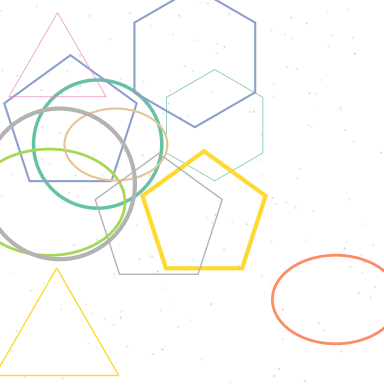[{"shape": "circle", "thickness": 2.5, "radius": 0.83, "center": [0.254, 0.626]}, {"shape": "hexagon", "thickness": 0.5, "radius": 0.72, "center": [0.558, 0.675]}, {"shape": "oval", "thickness": 2, "radius": 0.82, "center": [0.872, 0.222]}, {"shape": "pentagon", "thickness": 1.5, "radius": 0.9, "center": [0.183, 0.676]}, {"shape": "hexagon", "thickness": 1.5, "radius": 0.91, "center": [0.506, 0.851]}, {"shape": "triangle", "thickness": 0.5, "radius": 0.73, "center": [0.149, 0.822]}, {"shape": "oval", "thickness": 2, "radius": 0.99, "center": [0.127, 0.475]}, {"shape": "triangle", "thickness": 1, "radius": 0.93, "center": [0.147, 0.118]}, {"shape": "pentagon", "thickness": 3, "radius": 0.84, "center": [0.53, 0.439]}, {"shape": "oval", "thickness": 1.5, "radius": 0.67, "center": [0.301, 0.625]}, {"shape": "circle", "thickness": 3, "radius": 0.98, "center": [0.155, 0.522]}, {"shape": "pentagon", "thickness": 1, "radius": 0.87, "center": [0.412, 0.428]}]